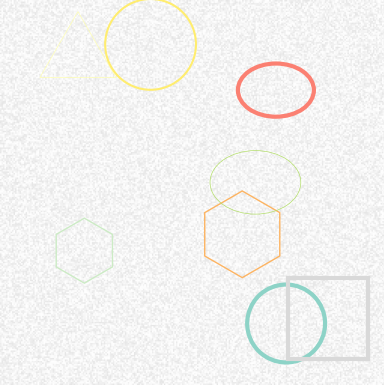[{"shape": "circle", "thickness": 3, "radius": 0.51, "center": [0.743, 0.16]}, {"shape": "triangle", "thickness": 0.5, "radius": 0.57, "center": [0.202, 0.856]}, {"shape": "oval", "thickness": 3, "radius": 0.49, "center": [0.717, 0.766]}, {"shape": "hexagon", "thickness": 1, "radius": 0.56, "center": [0.629, 0.391]}, {"shape": "oval", "thickness": 0.5, "radius": 0.59, "center": [0.663, 0.526]}, {"shape": "square", "thickness": 3, "radius": 0.52, "center": [0.852, 0.173]}, {"shape": "hexagon", "thickness": 1, "radius": 0.42, "center": [0.219, 0.349]}, {"shape": "circle", "thickness": 1.5, "radius": 0.59, "center": [0.391, 0.885]}]